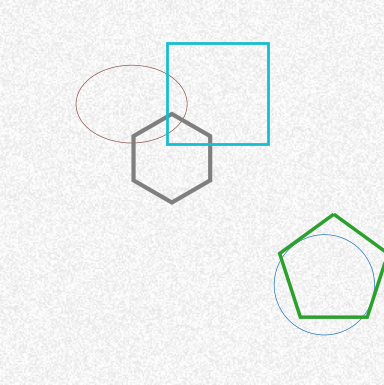[{"shape": "circle", "thickness": 0.5, "radius": 0.65, "center": [0.843, 0.26]}, {"shape": "pentagon", "thickness": 2.5, "radius": 0.74, "center": [0.867, 0.296]}, {"shape": "oval", "thickness": 0.5, "radius": 0.72, "center": [0.342, 0.73]}, {"shape": "hexagon", "thickness": 3, "radius": 0.57, "center": [0.446, 0.589]}, {"shape": "square", "thickness": 2, "radius": 0.65, "center": [0.565, 0.757]}]